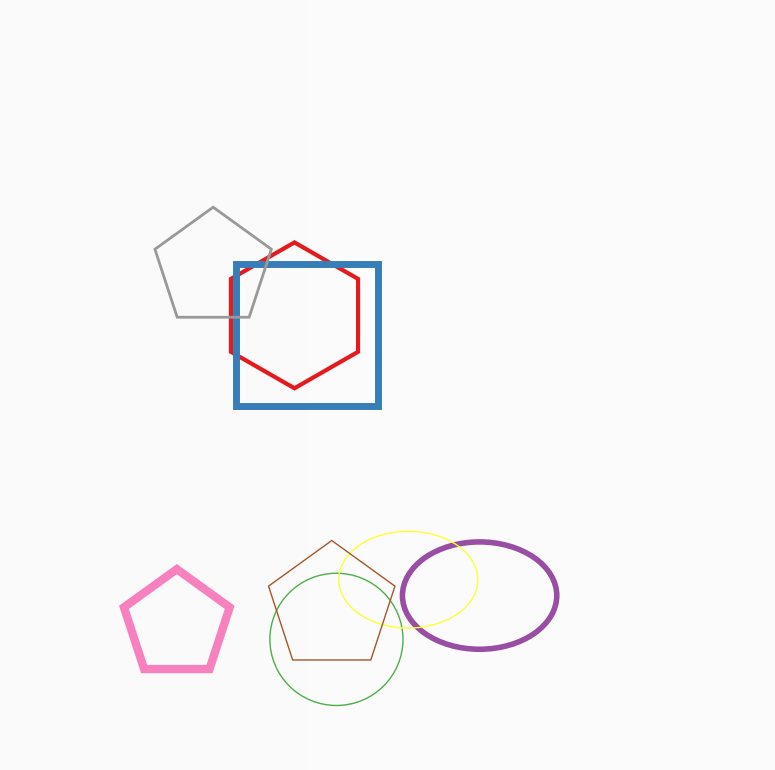[{"shape": "hexagon", "thickness": 1.5, "radius": 0.47, "center": [0.38, 0.59]}, {"shape": "square", "thickness": 2.5, "radius": 0.46, "center": [0.396, 0.565]}, {"shape": "circle", "thickness": 0.5, "radius": 0.43, "center": [0.434, 0.17]}, {"shape": "oval", "thickness": 2, "radius": 0.5, "center": [0.619, 0.227]}, {"shape": "oval", "thickness": 0.5, "radius": 0.45, "center": [0.527, 0.247]}, {"shape": "pentagon", "thickness": 0.5, "radius": 0.43, "center": [0.428, 0.212]}, {"shape": "pentagon", "thickness": 3, "radius": 0.36, "center": [0.228, 0.189]}, {"shape": "pentagon", "thickness": 1, "radius": 0.39, "center": [0.275, 0.652]}]